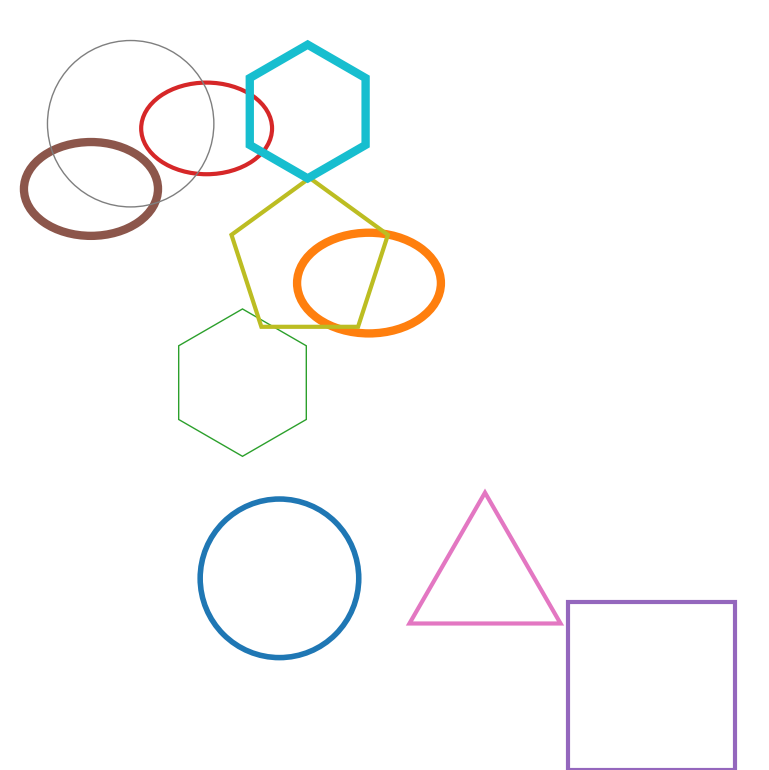[{"shape": "circle", "thickness": 2, "radius": 0.51, "center": [0.363, 0.249]}, {"shape": "oval", "thickness": 3, "radius": 0.47, "center": [0.479, 0.632]}, {"shape": "hexagon", "thickness": 0.5, "radius": 0.48, "center": [0.315, 0.503]}, {"shape": "oval", "thickness": 1.5, "radius": 0.42, "center": [0.268, 0.833]}, {"shape": "square", "thickness": 1.5, "radius": 0.54, "center": [0.846, 0.109]}, {"shape": "oval", "thickness": 3, "radius": 0.44, "center": [0.118, 0.755]}, {"shape": "triangle", "thickness": 1.5, "radius": 0.57, "center": [0.63, 0.247]}, {"shape": "circle", "thickness": 0.5, "radius": 0.54, "center": [0.17, 0.839]}, {"shape": "pentagon", "thickness": 1.5, "radius": 0.53, "center": [0.402, 0.662]}, {"shape": "hexagon", "thickness": 3, "radius": 0.43, "center": [0.4, 0.855]}]